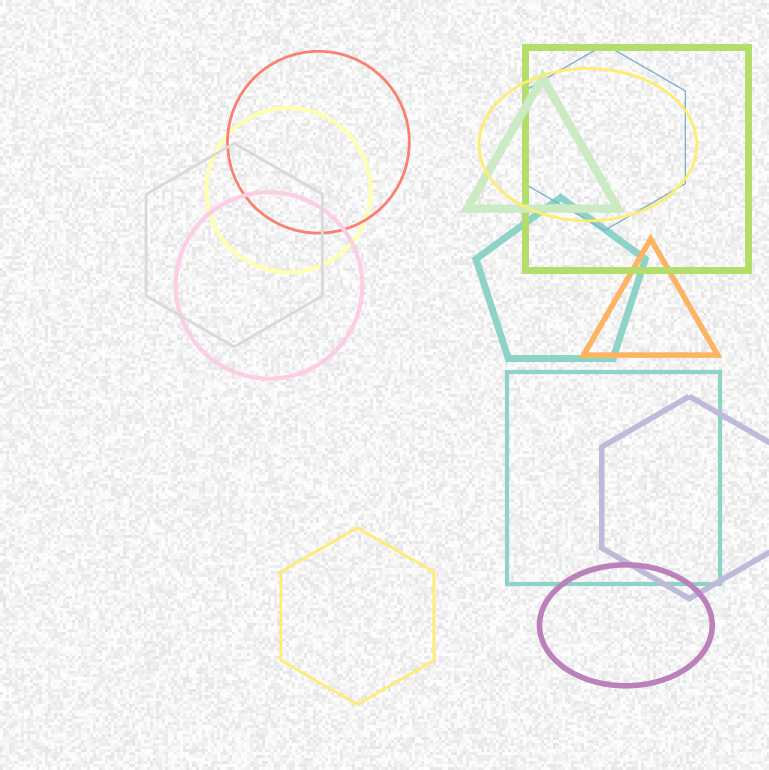[{"shape": "pentagon", "thickness": 2.5, "radius": 0.58, "center": [0.728, 0.628]}, {"shape": "square", "thickness": 1.5, "radius": 0.69, "center": [0.797, 0.38]}, {"shape": "circle", "thickness": 1.5, "radius": 0.53, "center": [0.375, 0.753]}, {"shape": "hexagon", "thickness": 2, "radius": 0.66, "center": [0.895, 0.354]}, {"shape": "circle", "thickness": 1, "radius": 0.59, "center": [0.414, 0.815]}, {"shape": "hexagon", "thickness": 0.5, "radius": 0.6, "center": [0.786, 0.822]}, {"shape": "triangle", "thickness": 2, "radius": 0.5, "center": [0.845, 0.589]}, {"shape": "square", "thickness": 2.5, "radius": 0.72, "center": [0.827, 0.794]}, {"shape": "circle", "thickness": 1.5, "radius": 0.61, "center": [0.349, 0.629]}, {"shape": "hexagon", "thickness": 1, "radius": 0.66, "center": [0.304, 0.682]}, {"shape": "oval", "thickness": 2, "radius": 0.56, "center": [0.813, 0.188]}, {"shape": "triangle", "thickness": 3, "radius": 0.57, "center": [0.705, 0.786]}, {"shape": "hexagon", "thickness": 1, "radius": 0.57, "center": [0.464, 0.2]}, {"shape": "oval", "thickness": 1, "radius": 0.71, "center": [0.764, 0.812]}]